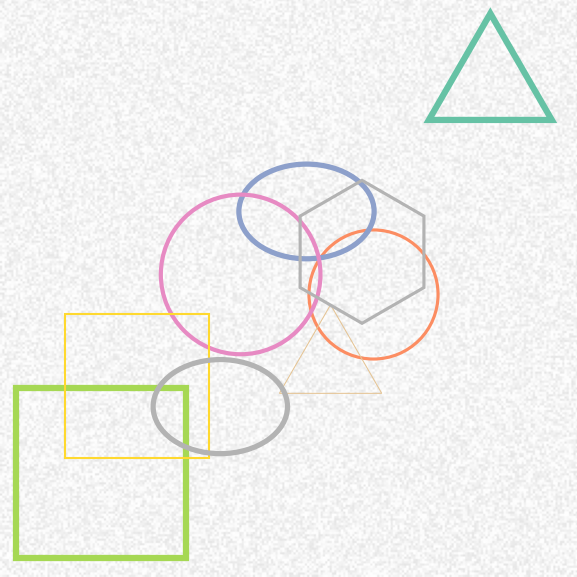[{"shape": "triangle", "thickness": 3, "radius": 0.61, "center": [0.849, 0.853]}, {"shape": "circle", "thickness": 1.5, "radius": 0.56, "center": [0.647, 0.489]}, {"shape": "oval", "thickness": 2.5, "radius": 0.59, "center": [0.531, 0.633]}, {"shape": "circle", "thickness": 2, "radius": 0.69, "center": [0.417, 0.524]}, {"shape": "square", "thickness": 3, "radius": 0.74, "center": [0.174, 0.181]}, {"shape": "square", "thickness": 1, "radius": 0.62, "center": [0.237, 0.331]}, {"shape": "triangle", "thickness": 0.5, "radius": 0.51, "center": [0.572, 0.369]}, {"shape": "oval", "thickness": 2.5, "radius": 0.58, "center": [0.382, 0.295]}, {"shape": "hexagon", "thickness": 1.5, "radius": 0.62, "center": [0.627, 0.563]}]